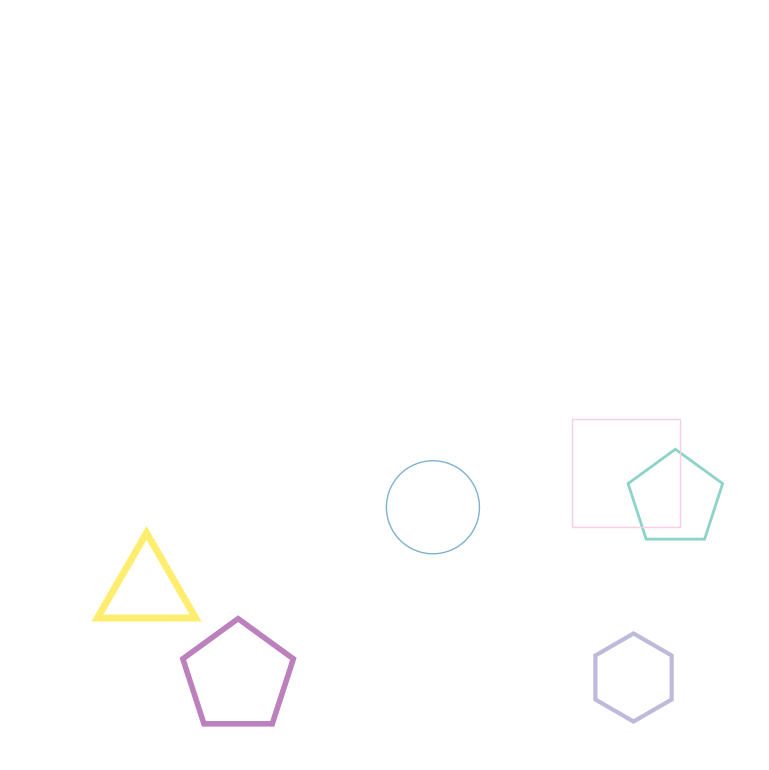[{"shape": "pentagon", "thickness": 1, "radius": 0.32, "center": [0.877, 0.352]}, {"shape": "hexagon", "thickness": 1.5, "radius": 0.29, "center": [0.823, 0.12]}, {"shape": "circle", "thickness": 0.5, "radius": 0.3, "center": [0.562, 0.341]}, {"shape": "square", "thickness": 0.5, "radius": 0.35, "center": [0.813, 0.386]}, {"shape": "pentagon", "thickness": 2, "radius": 0.38, "center": [0.309, 0.121]}, {"shape": "triangle", "thickness": 2.5, "radius": 0.37, "center": [0.19, 0.234]}]